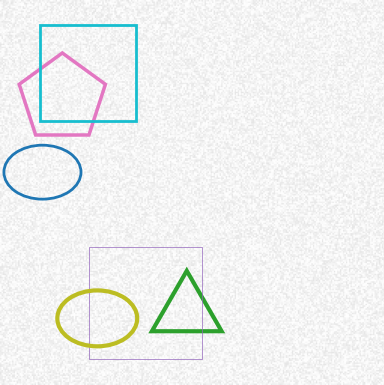[{"shape": "oval", "thickness": 2, "radius": 0.5, "center": [0.11, 0.553]}, {"shape": "triangle", "thickness": 3, "radius": 0.52, "center": [0.485, 0.192]}, {"shape": "square", "thickness": 0.5, "radius": 0.73, "center": [0.379, 0.213]}, {"shape": "pentagon", "thickness": 2.5, "radius": 0.59, "center": [0.162, 0.745]}, {"shape": "oval", "thickness": 3, "radius": 0.52, "center": [0.253, 0.173]}, {"shape": "square", "thickness": 2, "radius": 0.62, "center": [0.23, 0.81]}]